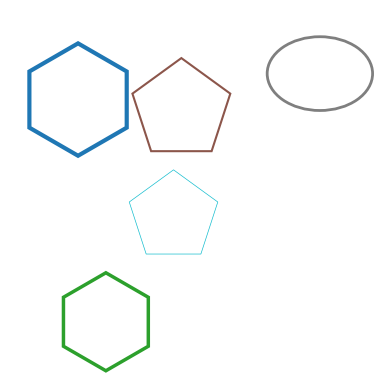[{"shape": "hexagon", "thickness": 3, "radius": 0.73, "center": [0.203, 0.741]}, {"shape": "hexagon", "thickness": 2.5, "radius": 0.64, "center": [0.275, 0.164]}, {"shape": "pentagon", "thickness": 1.5, "radius": 0.67, "center": [0.471, 0.715]}, {"shape": "oval", "thickness": 2, "radius": 0.68, "center": [0.831, 0.809]}, {"shape": "pentagon", "thickness": 0.5, "radius": 0.6, "center": [0.451, 0.438]}]